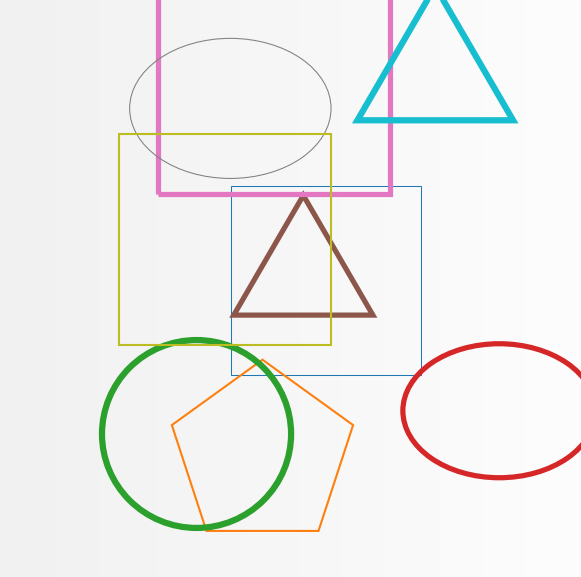[{"shape": "square", "thickness": 0.5, "radius": 0.82, "center": [0.56, 0.513]}, {"shape": "pentagon", "thickness": 1, "radius": 0.82, "center": [0.452, 0.212]}, {"shape": "circle", "thickness": 3, "radius": 0.81, "center": [0.338, 0.248]}, {"shape": "oval", "thickness": 2.5, "radius": 0.83, "center": [0.859, 0.288]}, {"shape": "triangle", "thickness": 2.5, "radius": 0.69, "center": [0.522, 0.523]}, {"shape": "square", "thickness": 2.5, "radius": 1.0, "center": [0.471, 0.864]}, {"shape": "oval", "thickness": 0.5, "radius": 0.87, "center": [0.396, 0.811]}, {"shape": "square", "thickness": 1, "radius": 0.91, "center": [0.387, 0.584]}, {"shape": "triangle", "thickness": 3, "radius": 0.77, "center": [0.749, 0.868]}]